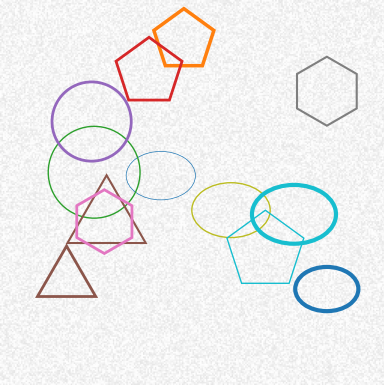[{"shape": "oval", "thickness": 3, "radius": 0.41, "center": [0.849, 0.249]}, {"shape": "oval", "thickness": 0.5, "radius": 0.45, "center": [0.418, 0.544]}, {"shape": "pentagon", "thickness": 2.5, "radius": 0.41, "center": [0.478, 0.896]}, {"shape": "circle", "thickness": 1, "radius": 0.6, "center": [0.245, 0.553]}, {"shape": "pentagon", "thickness": 2, "radius": 0.45, "center": [0.387, 0.813]}, {"shape": "circle", "thickness": 2, "radius": 0.51, "center": [0.238, 0.684]}, {"shape": "triangle", "thickness": 1.5, "radius": 0.59, "center": [0.277, 0.427]}, {"shape": "triangle", "thickness": 2, "radius": 0.44, "center": [0.173, 0.274]}, {"shape": "hexagon", "thickness": 2, "radius": 0.41, "center": [0.271, 0.424]}, {"shape": "hexagon", "thickness": 1.5, "radius": 0.45, "center": [0.849, 0.763]}, {"shape": "oval", "thickness": 1, "radius": 0.51, "center": [0.6, 0.454]}, {"shape": "pentagon", "thickness": 1, "radius": 0.52, "center": [0.689, 0.349]}, {"shape": "oval", "thickness": 3, "radius": 0.55, "center": [0.764, 0.443]}]